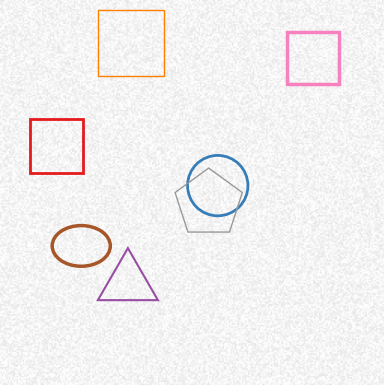[{"shape": "square", "thickness": 2, "radius": 0.35, "center": [0.147, 0.621]}, {"shape": "circle", "thickness": 2, "radius": 0.39, "center": [0.566, 0.518]}, {"shape": "triangle", "thickness": 1.5, "radius": 0.45, "center": [0.332, 0.265]}, {"shape": "square", "thickness": 1, "radius": 0.43, "center": [0.34, 0.889]}, {"shape": "oval", "thickness": 2.5, "radius": 0.38, "center": [0.211, 0.361]}, {"shape": "square", "thickness": 2.5, "radius": 0.34, "center": [0.812, 0.849]}, {"shape": "pentagon", "thickness": 1, "radius": 0.46, "center": [0.542, 0.472]}]